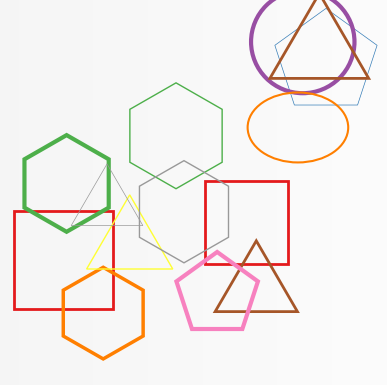[{"shape": "square", "thickness": 2, "radius": 0.54, "center": [0.636, 0.423]}, {"shape": "square", "thickness": 2, "radius": 0.64, "center": [0.164, 0.324]}, {"shape": "pentagon", "thickness": 0.5, "radius": 0.69, "center": [0.841, 0.839]}, {"shape": "hexagon", "thickness": 1, "radius": 0.69, "center": [0.454, 0.647]}, {"shape": "hexagon", "thickness": 3, "radius": 0.63, "center": [0.172, 0.524]}, {"shape": "circle", "thickness": 3, "radius": 0.67, "center": [0.781, 0.891]}, {"shape": "oval", "thickness": 1.5, "radius": 0.65, "center": [0.769, 0.669]}, {"shape": "hexagon", "thickness": 2.5, "radius": 0.59, "center": [0.266, 0.187]}, {"shape": "triangle", "thickness": 1, "radius": 0.64, "center": [0.335, 0.365]}, {"shape": "triangle", "thickness": 2, "radius": 0.61, "center": [0.661, 0.252]}, {"shape": "triangle", "thickness": 2, "radius": 0.74, "center": [0.824, 0.87]}, {"shape": "pentagon", "thickness": 3, "radius": 0.55, "center": [0.56, 0.235]}, {"shape": "triangle", "thickness": 0.5, "radius": 0.53, "center": [0.276, 0.467]}, {"shape": "hexagon", "thickness": 1, "radius": 0.66, "center": [0.475, 0.45]}]